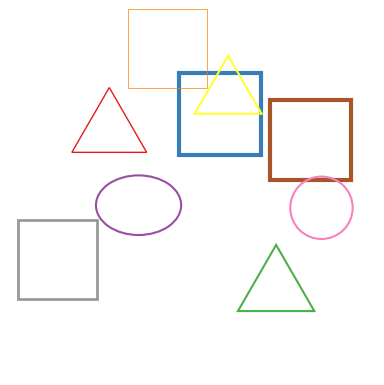[{"shape": "triangle", "thickness": 1, "radius": 0.56, "center": [0.284, 0.66]}, {"shape": "square", "thickness": 3, "radius": 0.53, "center": [0.571, 0.703]}, {"shape": "triangle", "thickness": 1.5, "radius": 0.57, "center": [0.717, 0.249]}, {"shape": "oval", "thickness": 1.5, "radius": 0.55, "center": [0.36, 0.467]}, {"shape": "square", "thickness": 0.5, "radius": 0.52, "center": [0.436, 0.874]}, {"shape": "triangle", "thickness": 1.5, "radius": 0.5, "center": [0.593, 0.755]}, {"shape": "square", "thickness": 3, "radius": 0.52, "center": [0.806, 0.636]}, {"shape": "circle", "thickness": 1.5, "radius": 0.41, "center": [0.835, 0.46]}, {"shape": "square", "thickness": 2, "radius": 0.51, "center": [0.15, 0.326]}]